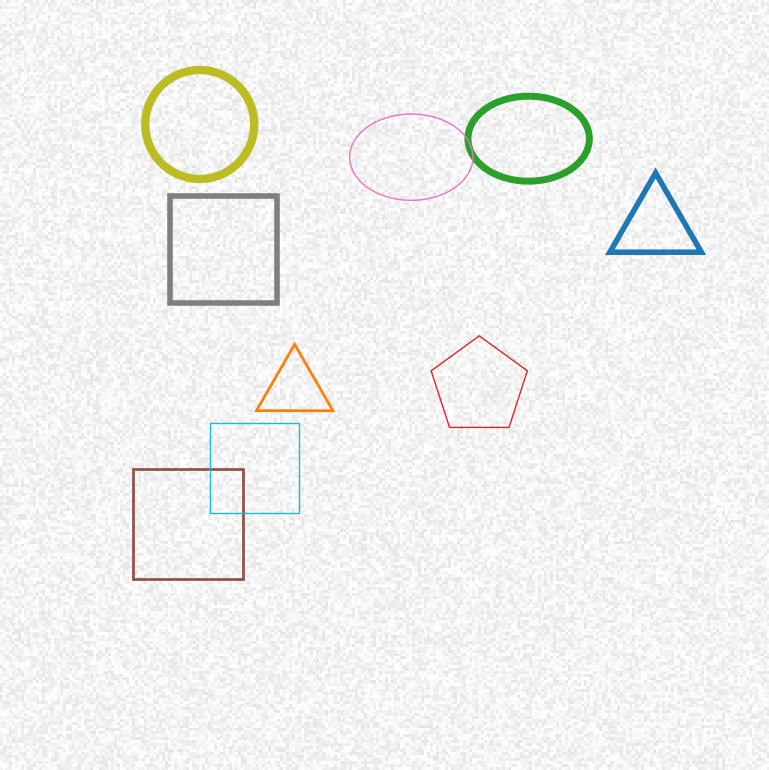[{"shape": "triangle", "thickness": 2, "radius": 0.34, "center": [0.851, 0.707]}, {"shape": "triangle", "thickness": 1, "radius": 0.29, "center": [0.383, 0.495]}, {"shape": "oval", "thickness": 2.5, "radius": 0.39, "center": [0.687, 0.82]}, {"shape": "pentagon", "thickness": 0.5, "radius": 0.33, "center": [0.622, 0.498]}, {"shape": "square", "thickness": 1, "radius": 0.36, "center": [0.245, 0.32]}, {"shape": "oval", "thickness": 0.5, "radius": 0.4, "center": [0.534, 0.796]}, {"shape": "square", "thickness": 2, "radius": 0.35, "center": [0.29, 0.676]}, {"shape": "circle", "thickness": 3, "radius": 0.35, "center": [0.259, 0.838]}, {"shape": "square", "thickness": 0.5, "radius": 0.29, "center": [0.33, 0.392]}]